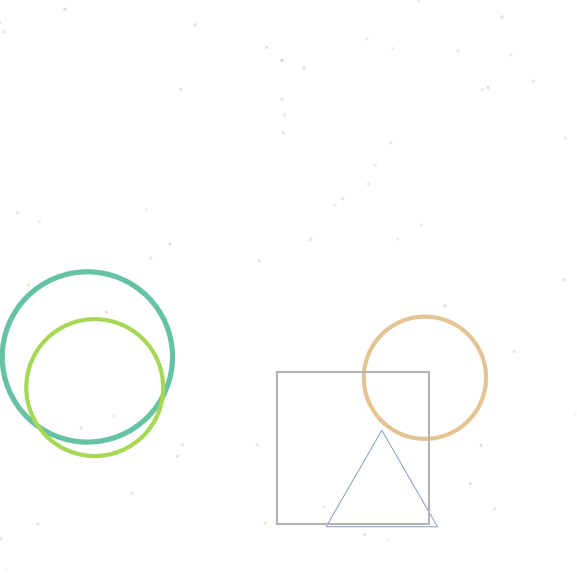[{"shape": "circle", "thickness": 2.5, "radius": 0.74, "center": [0.151, 0.381]}, {"shape": "triangle", "thickness": 0.5, "radius": 0.56, "center": [0.661, 0.143]}, {"shape": "circle", "thickness": 2, "radius": 0.59, "center": [0.164, 0.328]}, {"shape": "circle", "thickness": 2, "radius": 0.53, "center": [0.736, 0.345]}, {"shape": "square", "thickness": 1, "radius": 0.66, "center": [0.611, 0.223]}]